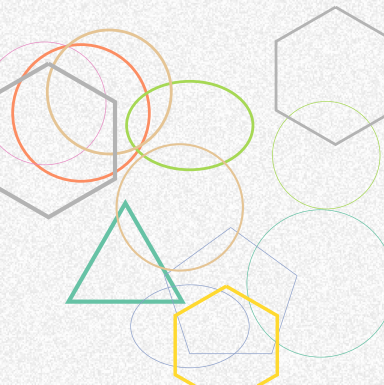[{"shape": "triangle", "thickness": 3, "radius": 0.85, "center": [0.326, 0.302]}, {"shape": "circle", "thickness": 0.5, "radius": 0.96, "center": [0.833, 0.264]}, {"shape": "circle", "thickness": 2, "radius": 0.89, "center": [0.21, 0.707]}, {"shape": "oval", "thickness": 0.5, "radius": 0.77, "center": [0.493, 0.152]}, {"shape": "pentagon", "thickness": 0.5, "radius": 0.91, "center": [0.599, 0.228]}, {"shape": "circle", "thickness": 0.5, "radius": 0.8, "center": [0.116, 0.731]}, {"shape": "circle", "thickness": 0.5, "radius": 0.7, "center": [0.847, 0.597]}, {"shape": "oval", "thickness": 2, "radius": 0.82, "center": [0.493, 0.674]}, {"shape": "hexagon", "thickness": 2.5, "radius": 0.77, "center": [0.588, 0.103]}, {"shape": "circle", "thickness": 1.5, "radius": 0.82, "center": [0.467, 0.461]}, {"shape": "circle", "thickness": 2, "radius": 0.81, "center": [0.284, 0.761]}, {"shape": "hexagon", "thickness": 2, "radius": 0.89, "center": [0.872, 0.803]}, {"shape": "hexagon", "thickness": 3, "radius": 1.0, "center": [0.126, 0.635]}]